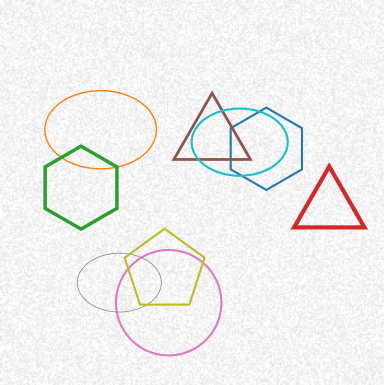[{"shape": "hexagon", "thickness": 1.5, "radius": 0.53, "center": [0.692, 0.614]}, {"shape": "oval", "thickness": 1, "radius": 0.72, "center": [0.261, 0.663]}, {"shape": "hexagon", "thickness": 2.5, "radius": 0.54, "center": [0.21, 0.513]}, {"shape": "triangle", "thickness": 3, "radius": 0.53, "center": [0.855, 0.462]}, {"shape": "triangle", "thickness": 2, "radius": 0.57, "center": [0.551, 0.643]}, {"shape": "circle", "thickness": 1.5, "radius": 0.68, "center": [0.438, 0.214]}, {"shape": "oval", "thickness": 0.5, "radius": 0.55, "center": [0.31, 0.266]}, {"shape": "pentagon", "thickness": 1.5, "radius": 0.55, "center": [0.428, 0.297]}, {"shape": "oval", "thickness": 1.5, "radius": 0.62, "center": [0.623, 0.631]}]